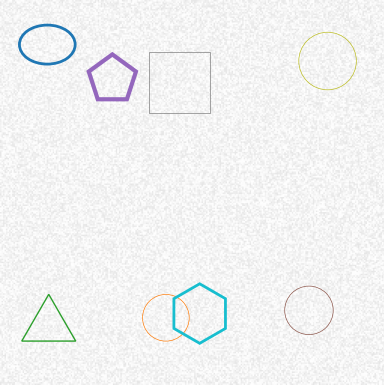[{"shape": "oval", "thickness": 2, "radius": 0.36, "center": [0.123, 0.884]}, {"shape": "circle", "thickness": 0.5, "radius": 0.3, "center": [0.431, 0.175]}, {"shape": "triangle", "thickness": 1, "radius": 0.4, "center": [0.127, 0.155]}, {"shape": "pentagon", "thickness": 3, "radius": 0.32, "center": [0.292, 0.794]}, {"shape": "circle", "thickness": 0.5, "radius": 0.31, "center": [0.802, 0.194]}, {"shape": "square", "thickness": 0.5, "radius": 0.4, "center": [0.466, 0.785]}, {"shape": "circle", "thickness": 0.5, "radius": 0.37, "center": [0.851, 0.841]}, {"shape": "hexagon", "thickness": 2, "radius": 0.39, "center": [0.519, 0.186]}]